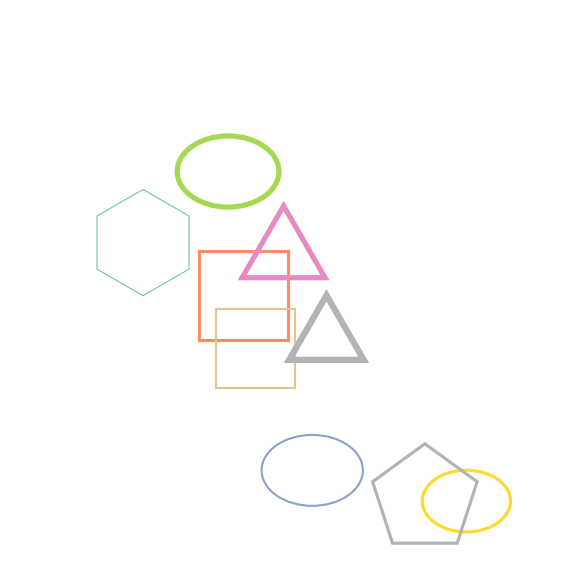[{"shape": "hexagon", "thickness": 0.5, "radius": 0.46, "center": [0.248, 0.579]}, {"shape": "square", "thickness": 1.5, "radius": 0.39, "center": [0.422, 0.487]}, {"shape": "oval", "thickness": 1, "radius": 0.44, "center": [0.541, 0.185]}, {"shape": "triangle", "thickness": 2.5, "radius": 0.41, "center": [0.491, 0.56]}, {"shape": "oval", "thickness": 2.5, "radius": 0.44, "center": [0.395, 0.702]}, {"shape": "oval", "thickness": 1.5, "radius": 0.38, "center": [0.808, 0.131]}, {"shape": "square", "thickness": 1, "radius": 0.34, "center": [0.442, 0.395]}, {"shape": "triangle", "thickness": 3, "radius": 0.37, "center": [0.565, 0.413]}, {"shape": "pentagon", "thickness": 1.5, "radius": 0.48, "center": [0.736, 0.136]}]